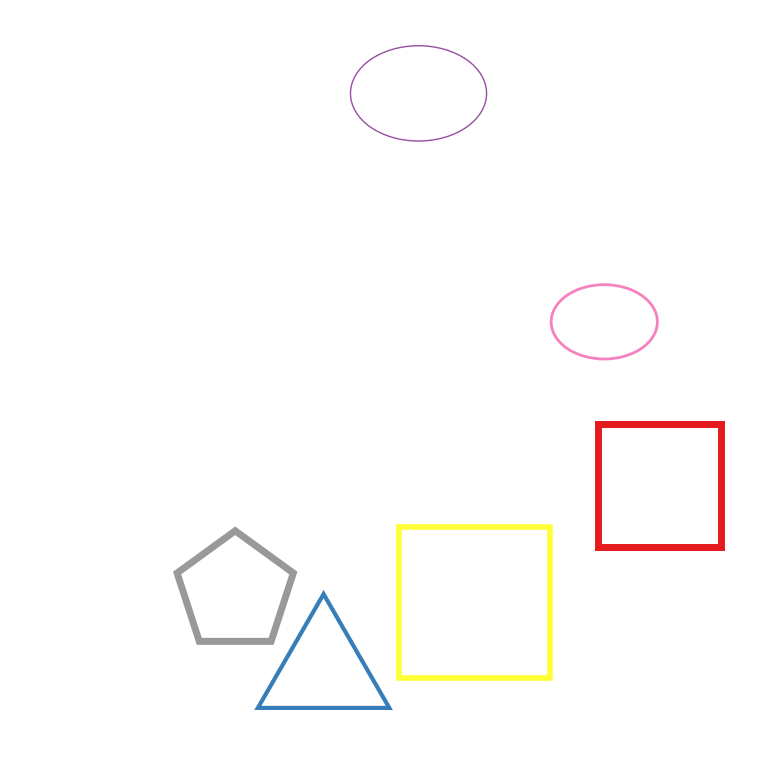[{"shape": "square", "thickness": 2.5, "radius": 0.4, "center": [0.857, 0.37]}, {"shape": "triangle", "thickness": 1.5, "radius": 0.49, "center": [0.42, 0.13]}, {"shape": "oval", "thickness": 0.5, "radius": 0.44, "center": [0.544, 0.879]}, {"shape": "square", "thickness": 2, "radius": 0.49, "center": [0.616, 0.217]}, {"shape": "oval", "thickness": 1, "radius": 0.34, "center": [0.785, 0.582]}, {"shape": "pentagon", "thickness": 2.5, "radius": 0.4, "center": [0.305, 0.231]}]